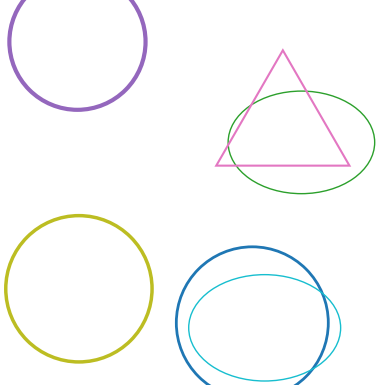[{"shape": "circle", "thickness": 2, "radius": 0.99, "center": [0.655, 0.162]}, {"shape": "oval", "thickness": 1, "radius": 0.95, "center": [0.783, 0.63]}, {"shape": "circle", "thickness": 3, "radius": 0.88, "center": [0.201, 0.892]}, {"shape": "triangle", "thickness": 1.5, "radius": 1.0, "center": [0.735, 0.67]}, {"shape": "circle", "thickness": 2.5, "radius": 0.95, "center": [0.205, 0.25]}, {"shape": "oval", "thickness": 1, "radius": 0.99, "center": [0.687, 0.149]}]